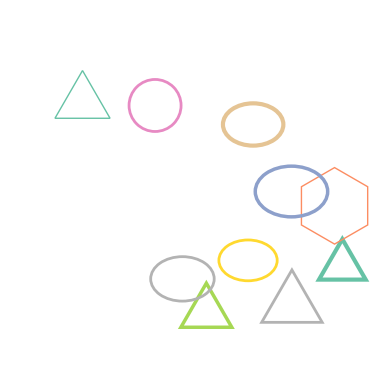[{"shape": "triangle", "thickness": 1, "radius": 0.41, "center": [0.214, 0.734]}, {"shape": "triangle", "thickness": 3, "radius": 0.35, "center": [0.889, 0.309]}, {"shape": "hexagon", "thickness": 1, "radius": 0.5, "center": [0.869, 0.465]}, {"shape": "oval", "thickness": 2.5, "radius": 0.47, "center": [0.757, 0.503]}, {"shape": "circle", "thickness": 2, "radius": 0.34, "center": [0.403, 0.726]}, {"shape": "triangle", "thickness": 2.5, "radius": 0.38, "center": [0.536, 0.188]}, {"shape": "oval", "thickness": 2, "radius": 0.38, "center": [0.644, 0.324]}, {"shape": "oval", "thickness": 3, "radius": 0.39, "center": [0.658, 0.677]}, {"shape": "oval", "thickness": 2, "radius": 0.41, "center": [0.474, 0.276]}, {"shape": "triangle", "thickness": 2, "radius": 0.45, "center": [0.758, 0.208]}]